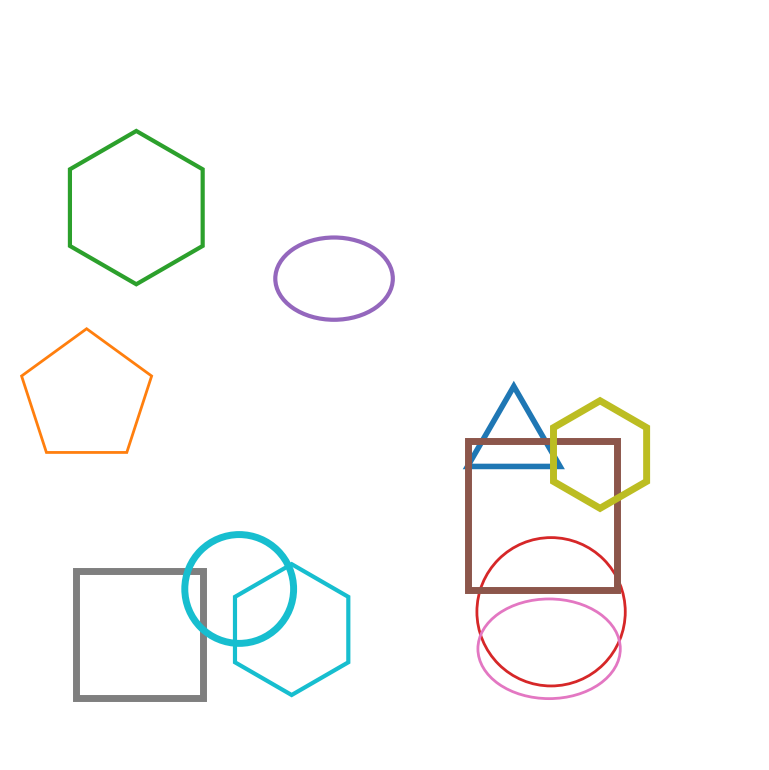[{"shape": "triangle", "thickness": 2, "radius": 0.35, "center": [0.667, 0.429]}, {"shape": "pentagon", "thickness": 1, "radius": 0.44, "center": [0.112, 0.484]}, {"shape": "hexagon", "thickness": 1.5, "radius": 0.5, "center": [0.177, 0.73]}, {"shape": "circle", "thickness": 1, "radius": 0.48, "center": [0.716, 0.205]}, {"shape": "oval", "thickness": 1.5, "radius": 0.38, "center": [0.434, 0.638]}, {"shape": "square", "thickness": 2.5, "radius": 0.48, "center": [0.704, 0.33]}, {"shape": "oval", "thickness": 1, "radius": 0.46, "center": [0.713, 0.157]}, {"shape": "square", "thickness": 2.5, "radius": 0.41, "center": [0.181, 0.176]}, {"shape": "hexagon", "thickness": 2.5, "radius": 0.35, "center": [0.779, 0.41]}, {"shape": "hexagon", "thickness": 1.5, "radius": 0.42, "center": [0.379, 0.182]}, {"shape": "circle", "thickness": 2.5, "radius": 0.35, "center": [0.311, 0.235]}]